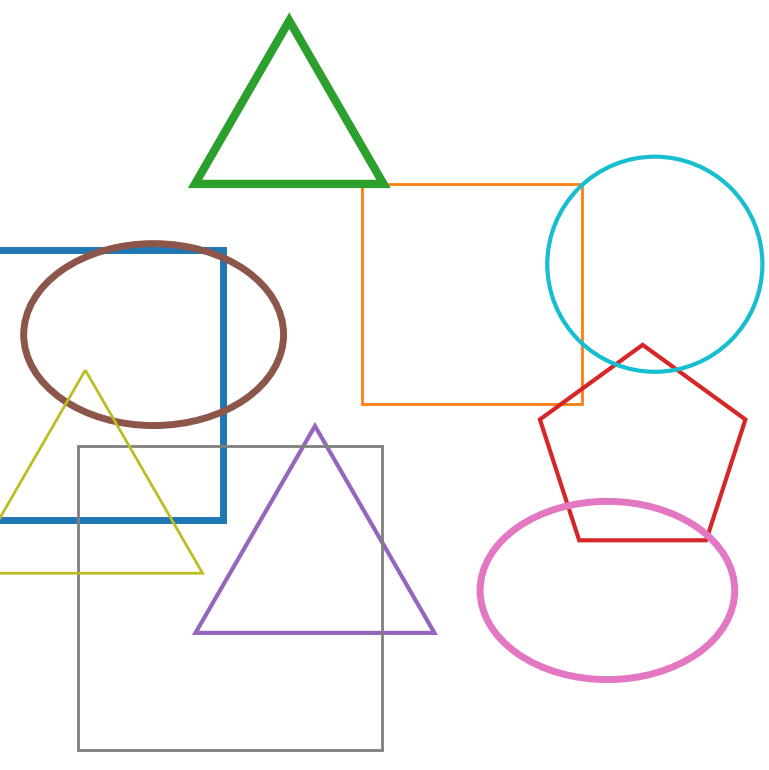[{"shape": "square", "thickness": 2.5, "radius": 0.88, "center": [0.114, 0.501]}, {"shape": "square", "thickness": 1, "radius": 0.72, "center": [0.613, 0.618]}, {"shape": "triangle", "thickness": 3, "radius": 0.71, "center": [0.376, 0.832]}, {"shape": "pentagon", "thickness": 1.5, "radius": 0.7, "center": [0.835, 0.412]}, {"shape": "triangle", "thickness": 1.5, "radius": 0.9, "center": [0.409, 0.268]}, {"shape": "oval", "thickness": 2.5, "radius": 0.84, "center": [0.2, 0.565]}, {"shape": "oval", "thickness": 2.5, "radius": 0.83, "center": [0.789, 0.233]}, {"shape": "square", "thickness": 1, "radius": 0.99, "center": [0.299, 0.223]}, {"shape": "triangle", "thickness": 1, "radius": 0.88, "center": [0.111, 0.343]}, {"shape": "circle", "thickness": 1.5, "radius": 0.7, "center": [0.85, 0.657]}]